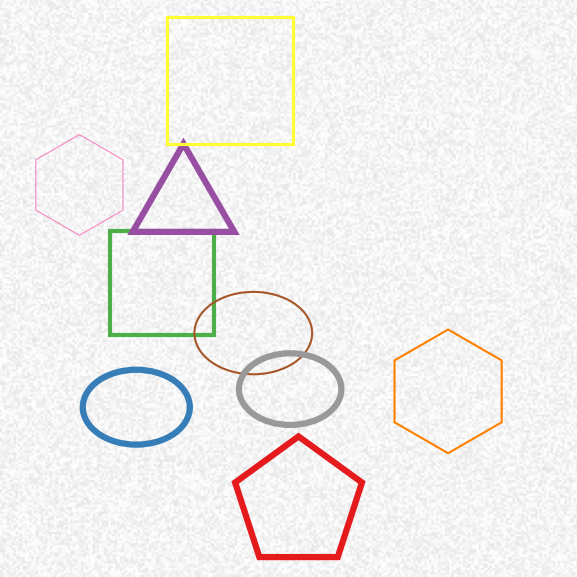[{"shape": "pentagon", "thickness": 3, "radius": 0.58, "center": [0.517, 0.128]}, {"shape": "oval", "thickness": 3, "radius": 0.46, "center": [0.236, 0.294]}, {"shape": "square", "thickness": 2, "radius": 0.45, "center": [0.28, 0.509]}, {"shape": "triangle", "thickness": 3, "radius": 0.51, "center": [0.318, 0.648]}, {"shape": "hexagon", "thickness": 1, "radius": 0.54, "center": [0.776, 0.321]}, {"shape": "square", "thickness": 1.5, "radius": 0.55, "center": [0.398, 0.86]}, {"shape": "oval", "thickness": 1, "radius": 0.51, "center": [0.439, 0.422]}, {"shape": "hexagon", "thickness": 0.5, "radius": 0.44, "center": [0.137, 0.679]}, {"shape": "oval", "thickness": 3, "radius": 0.44, "center": [0.502, 0.325]}]